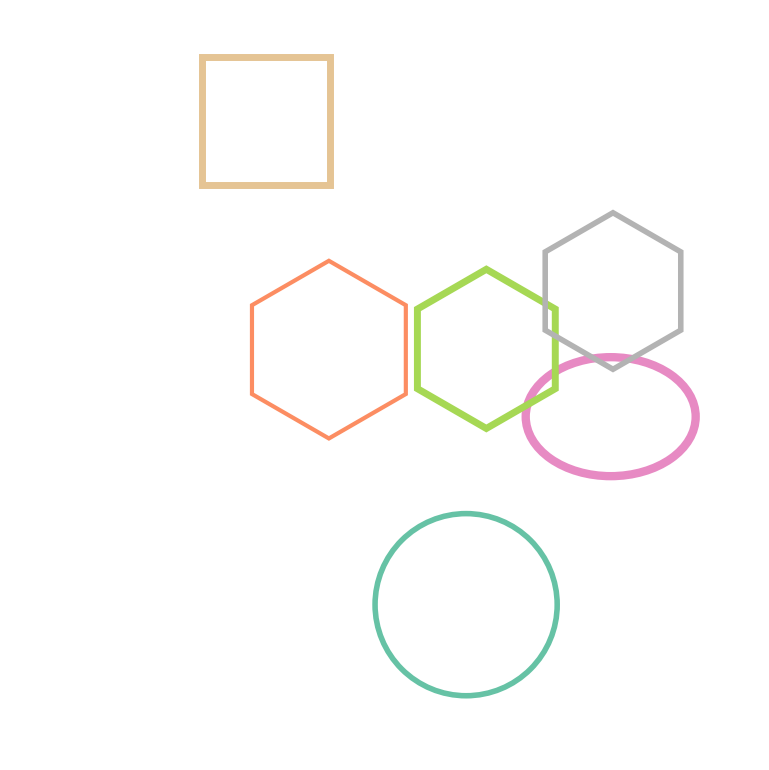[{"shape": "circle", "thickness": 2, "radius": 0.59, "center": [0.605, 0.215]}, {"shape": "hexagon", "thickness": 1.5, "radius": 0.58, "center": [0.427, 0.546]}, {"shape": "oval", "thickness": 3, "radius": 0.55, "center": [0.793, 0.459]}, {"shape": "hexagon", "thickness": 2.5, "radius": 0.52, "center": [0.632, 0.547]}, {"shape": "square", "thickness": 2.5, "radius": 0.42, "center": [0.345, 0.843]}, {"shape": "hexagon", "thickness": 2, "radius": 0.51, "center": [0.796, 0.622]}]